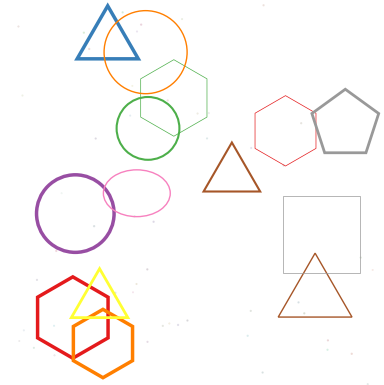[{"shape": "hexagon", "thickness": 0.5, "radius": 0.46, "center": [0.742, 0.66]}, {"shape": "hexagon", "thickness": 2.5, "radius": 0.53, "center": [0.189, 0.175]}, {"shape": "triangle", "thickness": 2.5, "radius": 0.46, "center": [0.28, 0.893]}, {"shape": "hexagon", "thickness": 0.5, "radius": 0.5, "center": [0.452, 0.746]}, {"shape": "circle", "thickness": 1.5, "radius": 0.41, "center": [0.384, 0.667]}, {"shape": "circle", "thickness": 2.5, "radius": 0.5, "center": [0.196, 0.445]}, {"shape": "circle", "thickness": 1, "radius": 0.54, "center": [0.378, 0.865]}, {"shape": "hexagon", "thickness": 2.5, "radius": 0.44, "center": [0.267, 0.108]}, {"shape": "triangle", "thickness": 2, "radius": 0.42, "center": [0.259, 0.217]}, {"shape": "triangle", "thickness": 1, "radius": 0.55, "center": [0.818, 0.232]}, {"shape": "triangle", "thickness": 1.5, "radius": 0.42, "center": [0.602, 0.545]}, {"shape": "oval", "thickness": 1, "radius": 0.43, "center": [0.355, 0.498]}, {"shape": "pentagon", "thickness": 2, "radius": 0.46, "center": [0.897, 0.677]}, {"shape": "square", "thickness": 0.5, "radius": 0.5, "center": [0.836, 0.39]}]